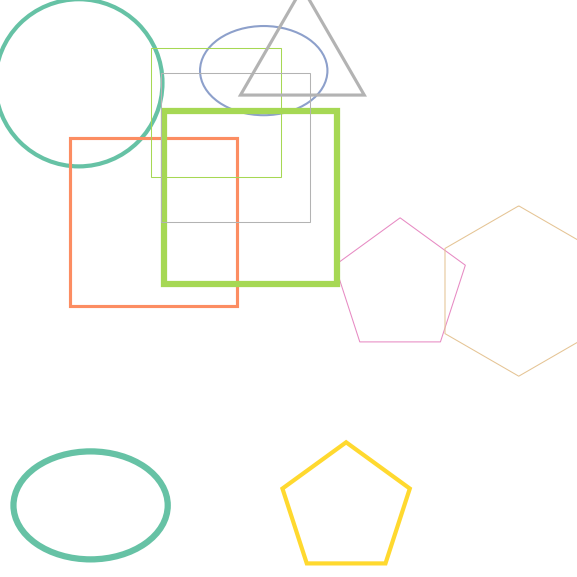[{"shape": "circle", "thickness": 2, "radius": 0.72, "center": [0.137, 0.856]}, {"shape": "oval", "thickness": 3, "radius": 0.67, "center": [0.157, 0.124]}, {"shape": "square", "thickness": 1.5, "radius": 0.73, "center": [0.266, 0.615]}, {"shape": "oval", "thickness": 1, "radius": 0.55, "center": [0.457, 0.877]}, {"shape": "pentagon", "thickness": 0.5, "radius": 0.59, "center": [0.693, 0.503]}, {"shape": "square", "thickness": 3, "radius": 0.75, "center": [0.435, 0.657]}, {"shape": "square", "thickness": 0.5, "radius": 0.56, "center": [0.374, 0.804]}, {"shape": "pentagon", "thickness": 2, "radius": 0.58, "center": [0.599, 0.117]}, {"shape": "hexagon", "thickness": 0.5, "radius": 0.74, "center": [0.898, 0.495]}, {"shape": "square", "thickness": 0.5, "radius": 0.64, "center": [0.408, 0.744]}, {"shape": "triangle", "thickness": 1.5, "radius": 0.62, "center": [0.524, 0.896]}]